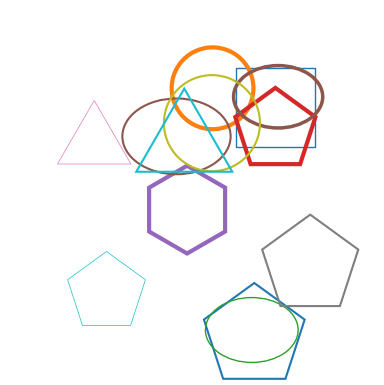[{"shape": "pentagon", "thickness": 1.5, "radius": 0.69, "center": [0.661, 0.127]}, {"shape": "square", "thickness": 1, "radius": 0.52, "center": [0.715, 0.72]}, {"shape": "circle", "thickness": 3, "radius": 0.53, "center": [0.552, 0.771]}, {"shape": "oval", "thickness": 1, "radius": 0.6, "center": [0.654, 0.143]}, {"shape": "pentagon", "thickness": 3, "radius": 0.55, "center": [0.715, 0.662]}, {"shape": "hexagon", "thickness": 3, "radius": 0.57, "center": [0.486, 0.456]}, {"shape": "oval", "thickness": 2.5, "radius": 0.58, "center": [0.722, 0.749]}, {"shape": "oval", "thickness": 1.5, "radius": 0.7, "center": [0.458, 0.646]}, {"shape": "triangle", "thickness": 0.5, "radius": 0.55, "center": [0.245, 0.629]}, {"shape": "pentagon", "thickness": 1.5, "radius": 0.66, "center": [0.806, 0.311]}, {"shape": "circle", "thickness": 1.5, "radius": 0.62, "center": [0.55, 0.68]}, {"shape": "triangle", "thickness": 1.5, "radius": 0.72, "center": [0.479, 0.626]}, {"shape": "pentagon", "thickness": 0.5, "radius": 0.53, "center": [0.277, 0.241]}]